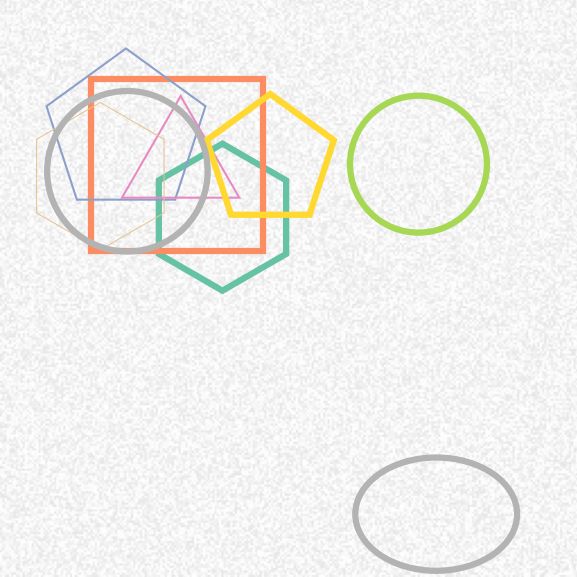[{"shape": "hexagon", "thickness": 3, "radius": 0.64, "center": [0.385, 0.623]}, {"shape": "square", "thickness": 3, "radius": 0.74, "center": [0.307, 0.714]}, {"shape": "pentagon", "thickness": 1, "radius": 0.72, "center": [0.218, 0.77]}, {"shape": "triangle", "thickness": 1, "radius": 0.59, "center": [0.313, 0.715]}, {"shape": "circle", "thickness": 3, "radius": 0.59, "center": [0.725, 0.715]}, {"shape": "pentagon", "thickness": 3, "radius": 0.58, "center": [0.468, 0.721]}, {"shape": "hexagon", "thickness": 0.5, "radius": 0.64, "center": [0.174, 0.694]}, {"shape": "oval", "thickness": 3, "radius": 0.7, "center": [0.755, 0.109]}, {"shape": "circle", "thickness": 3, "radius": 0.69, "center": [0.221, 0.703]}]